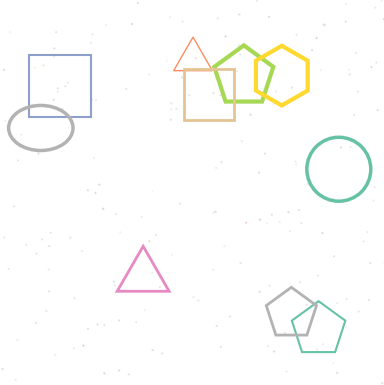[{"shape": "circle", "thickness": 2.5, "radius": 0.42, "center": [0.88, 0.56]}, {"shape": "pentagon", "thickness": 1.5, "radius": 0.37, "center": [0.828, 0.145]}, {"shape": "triangle", "thickness": 1, "radius": 0.29, "center": [0.501, 0.845]}, {"shape": "square", "thickness": 1.5, "radius": 0.4, "center": [0.156, 0.777]}, {"shape": "triangle", "thickness": 2, "radius": 0.39, "center": [0.372, 0.282]}, {"shape": "pentagon", "thickness": 3, "radius": 0.4, "center": [0.633, 0.801]}, {"shape": "hexagon", "thickness": 3, "radius": 0.39, "center": [0.732, 0.804]}, {"shape": "square", "thickness": 2, "radius": 0.33, "center": [0.543, 0.754]}, {"shape": "oval", "thickness": 2.5, "radius": 0.42, "center": [0.106, 0.668]}, {"shape": "pentagon", "thickness": 2, "radius": 0.34, "center": [0.757, 0.185]}]